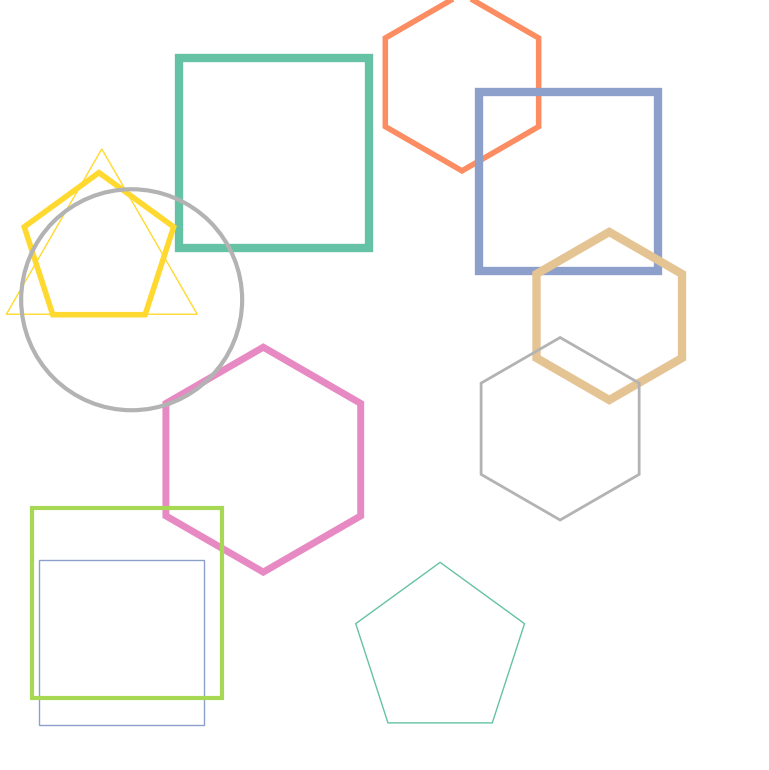[{"shape": "square", "thickness": 3, "radius": 0.62, "center": [0.356, 0.801]}, {"shape": "pentagon", "thickness": 0.5, "radius": 0.58, "center": [0.572, 0.154]}, {"shape": "hexagon", "thickness": 2, "radius": 0.57, "center": [0.6, 0.893]}, {"shape": "square", "thickness": 3, "radius": 0.58, "center": [0.738, 0.765]}, {"shape": "square", "thickness": 0.5, "radius": 0.54, "center": [0.158, 0.166]}, {"shape": "hexagon", "thickness": 2.5, "radius": 0.73, "center": [0.342, 0.403]}, {"shape": "square", "thickness": 1.5, "radius": 0.62, "center": [0.165, 0.217]}, {"shape": "triangle", "thickness": 0.5, "radius": 0.72, "center": [0.132, 0.663]}, {"shape": "pentagon", "thickness": 2, "radius": 0.51, "center": [0.129, 0.674]}, {"shape": "hexagon", "thickness": 3, "radius": 0.55, "center": [0.791, 0.59]}, {"shape": "circle", "thickness": 1.5, "radius": 0.72, "center": [0.171, 0.611]}, {"shape": "hexagon", "thickness": 1, "radius": 0.59, "center": [0.727, 0.443]}]